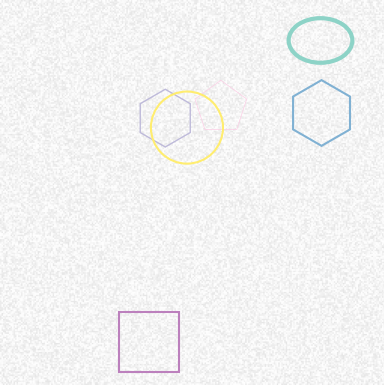[{"shape": "oval", "thickness": 3, "radius": 0.41, "center": [0.832, 0.895]}, {"shape": "hexagon", "thickness": 1, "radius": 0.37, "center": [0.429, 0.693]}, {"shape": "hexagon", "thickness": 1.5, "radius": 0.43, "center": [0.835, 0.707]}, {"shape": "pentagon", "thickness": 0.5, "radius": 0.35, "center": [0.574, 0.721]}, {"shape": "square", "thickness": 1.5, "radius": 0.39, "center": [0.387, 0.112]}, {"shape": "circle", "thickness": 1.5, "radius": 0.47, "center": [0.486, 0.669]}]